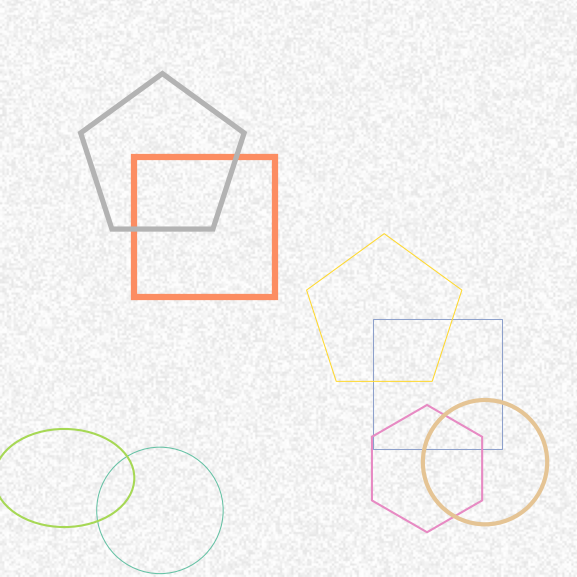[{"shape": "circle", "thickness": 0.5, "radius": 0.55, "center": [0.277, 0.115]}, {"shape": "square", "thickness": 3, "radius": 0.61, "center": [0.354, 0.606]}, {"shape": "square", "thickness": 0.5, "radius": 0.56, "center": [0.757, 0.334]}, {"shape": "hexagon", "thickness": 1, "radius": 0.55, "center": [0.739, 0.188]}, {"shape": "oval", "thickness": 1, "radius": 0.61, "center": [0.111, 0.171]}, {"shape": "pentagon", "thickness": 0.5, "radius": 0.71, "center": [0.665, 0.453]}, {"shape": "circle", "thickness": 2, "radius": 0.54, "center": [0.84, 0.199]}, {"shape": "pentagon", "thickness": 2.5, "radius": 0.74, "center": [0.281, 0.723]}]